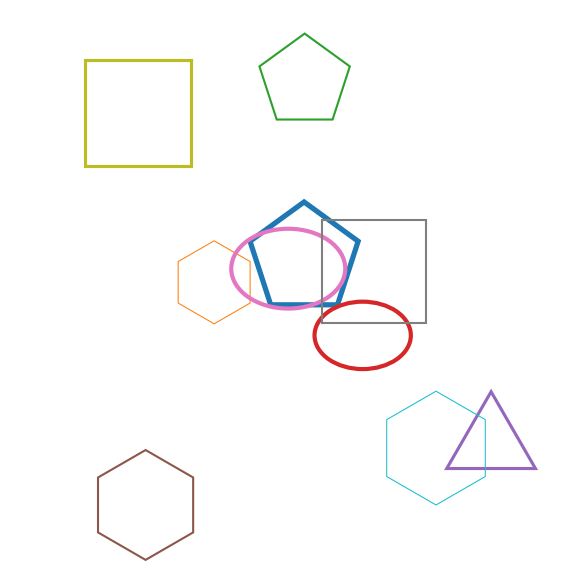[{"shape": "pentagon", "thickness": 2.5, "radius": 0.49, "center": [0.527, 0.551]}, {"shape": "hexagon", "thickness": 0.5, "radius": 0.36, "center": [0.371, 0.51]}, {"shape": "pentagon", "thickness": 1, "radius": 0.41, "center": [0.528, 0.859]}, {"shape": "oval", "thickness": 2, "radius": 0.42, "center": [0.628, 0.418]}, {"shape": "triangle", "thickness": 1.5, "radius": 0.44, "center": [0.85, 0.232]}, {"shape": "hexagon", "thickness": 1, "radius": 0.48, "center": [0.252, 0.125]}, {"shape": "oval", "thickness": 2, "radius": 0.49, "center": [0.499, 0.534]}, {"shape": "square", "thickness": 1, "radius": 0.45, "center": [0.648, 0.529]}, {"shape": "square", "thickness": 1.5, "radius": 0.46, "center": [0.238, 0.803]}, {"shape": "hexagon", "thickness": 0.5, "radius": 0.49, "center": [0.755, 0.223]}]